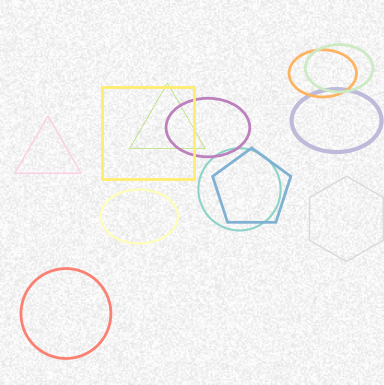[{"shape": "circle", "thickness": 1.5, "radius": 0.53, "center": [0.622, 0.508]}, {"shape": "oval", "thickness": 1.5, "radius": 0.5, "center": [0.362, 0.438]}, {"shape": "oval", "thickness": 3, "radius": 0.58, "center": [0.874, 0.687]}, {"shape": "circle", "thickness": 2, "radius": 0.58, "center": [0.171, 0.186]}, {"shape": "pentagon", "thickness": 2, "radius": 0.53, "center": [0.654, 0.509]}, {"shape": "oval", "thickness": 2, "radius": 0.44, "center": [0.838, 0.809]}, {"shape": "triangle", "thickness": 0.5, "radius": 0.57, "center": [0.435, 0.671]}, {"shape": "triangle", "thickness": 1, "radius": 0.5, "center": [0.125, 0.6]}, {"shape": "hexagon", "thickness": 1, "radius": 0.55, "center": [0.9, 0.431]}, {"shape": "oval", "thickness": 2, "radius": 0.54, "center": [0.54, 0.669]}, {"shape": "oval", "thickness": 2, "radius": 0.44, "center": [0.881, 0.823]}, {"shape": "square", "thickness": 2, "radius": 0.6, "center": [0.384, 0.655]}]